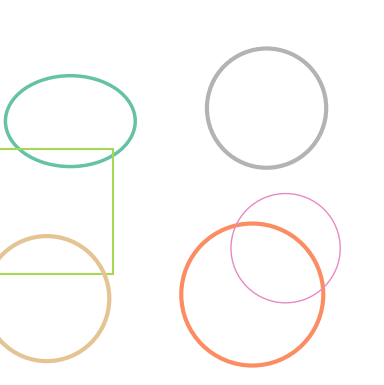[{"shape": "oval", "thickness": 2.5, "radius": 0.84, "center": [0.183, 0.685]}, {"shape": "circle", "thickness": 3, "radius": 0.92, "center": [0.655, 0.235]}, {"shape": "circle", "thickness": 1, "radius": 0.71, "center": [0.742, 0.355]}, {"shape": "square", "thickness": 1.5, "radius": 0.81, "center": [0.132, 0.451]}, {"shape": "circle", "thickness": 3, "radius": 0.81, "center": [0.121, 0.224]}, {"shape": "circle", "thickness": 3, "radius": 0.77, "center": [0.692, 0.719]}]